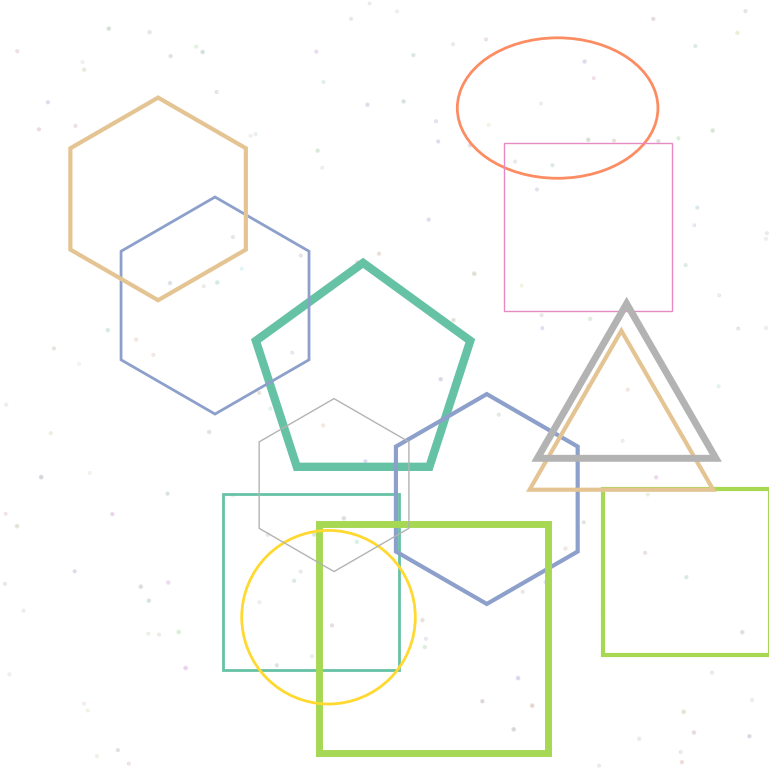[{"shape": "pentagon", "thickness": 3, "radius": 0.73, "center": [0.472, 0.512]}, {"shape": "square", "thickness": 1, "radius": 0.57, "center": [0.404, 0.244]}, {"shape": "oval", "thickness": 1, "radius": 0.65, "center": [0.724, 0.86]}, {"shape": "hexagon", "thickness": 1, "radius": 0.7, "center": [0.279, 0.603]}, {"shape": "hexagon", "thickness": 1.5, "radius": 0.68, "center": [0.632, 0.352]}, {"shape": "square", "thickness": 0.5, "radius": 0.54, "center": [0.764, 0.705]}, {"shape": "square", "thickness": 1.5, "radius": 0.54, "center": [0.892, 0.257]}, {"shape": "square", "thickness": 2.5, "radius": 0.74, "center": [0.563, 0.171]}, {"shape": "circle", "thickness": 1, "radius": 0.56, "center": [0.427, 0.198]}, {"shape": "triangle", "thickness": 1.5, "radius": 0.69, "center": [0.807, 0.433]}, {"shape": "hexagon", "thickness": 1.5, "radius": 0.66, "center": [0.205, 0.742]}, {"shape": "hexagon", "thickness": 0.5, "radius": 0.56, "center": [0.434, 0.37]}, {"shape": "triangle", "thickness": 2.5, "radius": 0.67, "center": [0.814, 0.472]}]